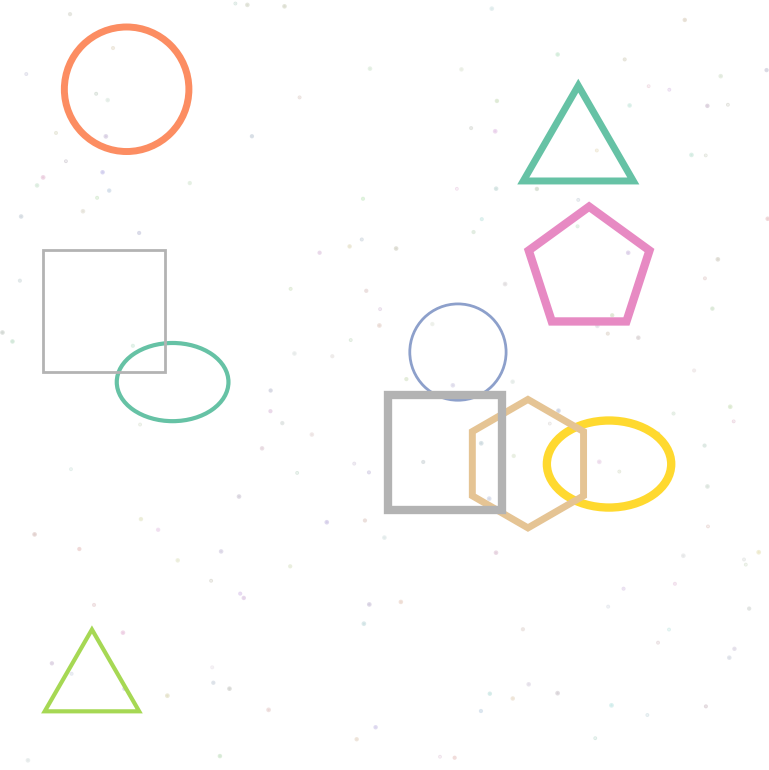[{"shape": "oval", "thickness": 1.5, "radius": 0.36, "center": [0.224, 0.504]}, {"shape": "triangle", "thickness": 2.5, "radius": 0.41, "center": [0.751, 0.806]}, {"shape": "circle", "thickness": 2.5, "radius": 0.4, "center": [0.164, 0.884]}, {"shape": "circle", "thickness": 1, "radius": 0.31, "center": [0.595, 0.543]}, {"shape": "pentagon", "thickness": 3, "radius": 0.41, "center": [0.765, 0.649]}, {"shape": "triangle", "thickness": 1.5, "radius": 0.35, "center": [0.119, 0.112]}, {"shape": "oval", "thickness": 3, "radius": 0.4, "center": [0.791, 0.397]}, {"shape": "hexagon", "thickness": 2.5, "radius": 0.42, "center": [0.686, 0.398]}, {"shape": "square", "thickness": 3, "radius": 0.37, "center": [0.578, 0.412]}, {"shape": "square", "thickness": 1, "radius": 0.4, "center": [0.135, 0.596]}]